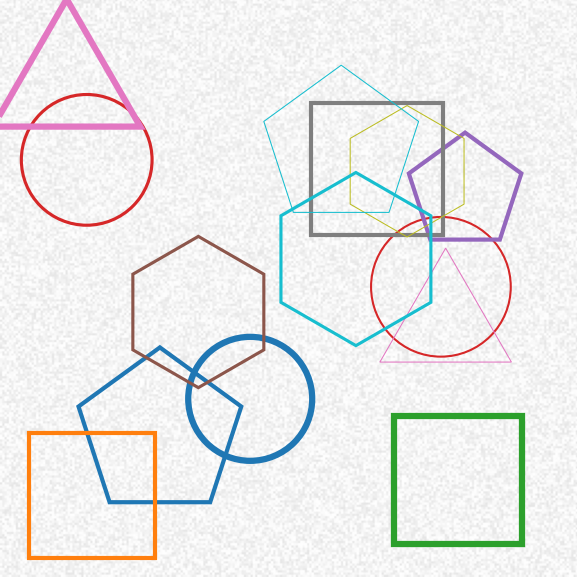[{"shape": "pentagon", "thickness": 2, "radius": 0.74, "center": [0.277, 0.249]}, {"shape": "circle", "thickness": 3, "radius": 0.54, "center": [0.433, 0.309]}, {"shape": "square", "thickness": 2, "radius": 0.54, "center": [0.159, 0.141]}, {"shape": "square", "thickness": 3, "radius": 0.56, "center": [0.793, 0.168]}, {"shape": "circle", "thickness": 1.5, "radius": 0.57, "center": [0.15, 0.722]}, {"shape": "circle", "thickness": 1, "radius": 0.6, "center": [0.763, 0.503]}, {"shape": "pentagon", "thickness": 2, "radius": 0.51, "center": [0.805, 0.667]}, {"shape": "hexagon", "thickness": 1.5, "radius": 0.65, "center": [0.343, 0.459]}, {"shape": "triangle", "thickness": 3, "radius": 0.74, "center": [0.115, 0.854]}, {"shape": "triangle", "thickness": 0.5, "radius": 0.66, "center": [0.772, 0.438]}, {"shape": "square", "thickness": 2, "radius": 0.57, "center": [0.653, 0.706]}, {"shape": "hexagon", "thickness": 0.5, "radius": 0.57, "center": [0.705, 0.703]}, {"shape": "hexagon", "thickness": 1.5, "radius": 0.75, "center": [0.616, 0.551]}, {"shape": "pentagon", "thickness": 0.5, "radius": 0.7, "center": [0.591, 0.745]}]